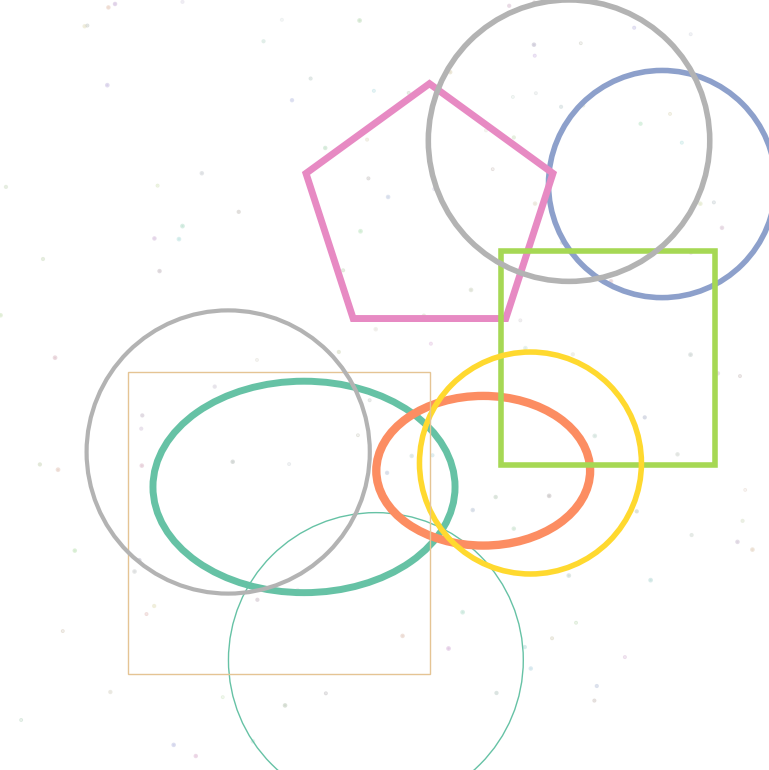[{"shape": "oval", "thickness": 2.5, "radius": 0.98, "center": [0.395, 0.368]}, {"shape": "circle", "thickness": 0.5, "radius": 0.96, "center": [0.488, 0.143]}, {"shape": "oval", "thickness": 3, "radius": 0.69, "center": [0.628, 0.389]}, {"shape": "circle", "thickness": 2, "radius": 0.74, "center": [0.86, 0.761]}, {"shape": "pentagon", "thickness": 2.5, "radius": 0.84, "center": [0.558, 0.723]}, {"shape": "square", "thickness": 2, "radius": 0.7, "center": [0.789, 0.535]}, {"shape": "circle", "thickness": 2, "radius": 0.72, "center": [0.689, 0.399]}, {"shape": "square", "thickness": 0.5, "radius": 0.98, "center": [0.362, 0.321]}, {"shape": "circle", "thickness": 2, "radius": 0.91, "center": [0.739, 0.817]}, {"shape": "circle", "thickness": 1.5, "radius": 0.92, "center": [0.296, 0.413]}]